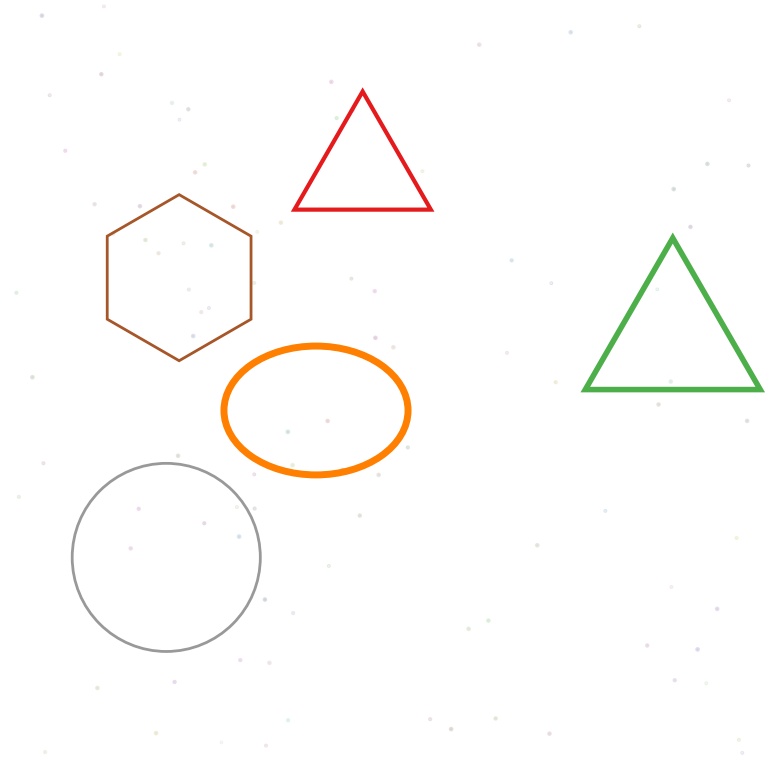[{"shape": "triangle", "thickness": 1.5, "radius": 0.51, "center": [0.471, 0.779]}, {"shape": "triangle", "thickness": 2, "radius": 0.66, "center": [0.874, 0.56]}, {"shape": "oval", "thickness": 2.5, "radius": 0.6, "center": [0.41, 0.467]}, {"shape": "hexagon", "thickness": 1, "radius": 0.54, "center": [0.233, 0.639]}, {"shape": "circle", "thickness": 1, "radius": 0.61, "center": [0.216, 0.276]}]